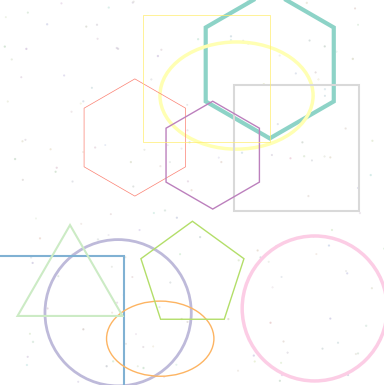[{"shape": "hexagon", "thickness": 3, "radius": 0.96, "center": [0.701, 0.833]}, {"shape": "oval", "thickness": 2.5, "radius": 0.99, "center": [0.614, 0.752]}, {"shape": "circle", "thickness": 2, "radius": 0.95, "center": [0.307, 0.188]}, {"shape": "hexagon", "thickness": 0.5, "radius": 0.76, "center": [0.35, 0.643]}, {"shape": "square", "thickness": 1.5, "radius": 0.87, "center": [0.15, 0.162]}, {"shape": "oval", "thickness": 1, "radius": 0.7, "center": [0.416, 0.12]}, {"shape": "pentagon", "thickness": 1, "radius": 0.7, "center": [0.5, 0.285]}, {"shape": "circle", "thickness": 2.5, "radius": 0.94, "center": [0.817, 0.199]}, {"shape": "square", "thickness": 1.5, "radius": 0.81, "center": [0.771, 0.616]}, {"shape": "hexagon", "thickness": 1, "radius": 0.7, "center": [0.553, 0.597]}, {"shape": "triangle", "thickness": 1.5, "radius": 0.79, "center": [0.182, 0.258]}, {"shape": "square", "thickness": 0.5, "radius": 0.82, "center": [0.536, 0.796]}]